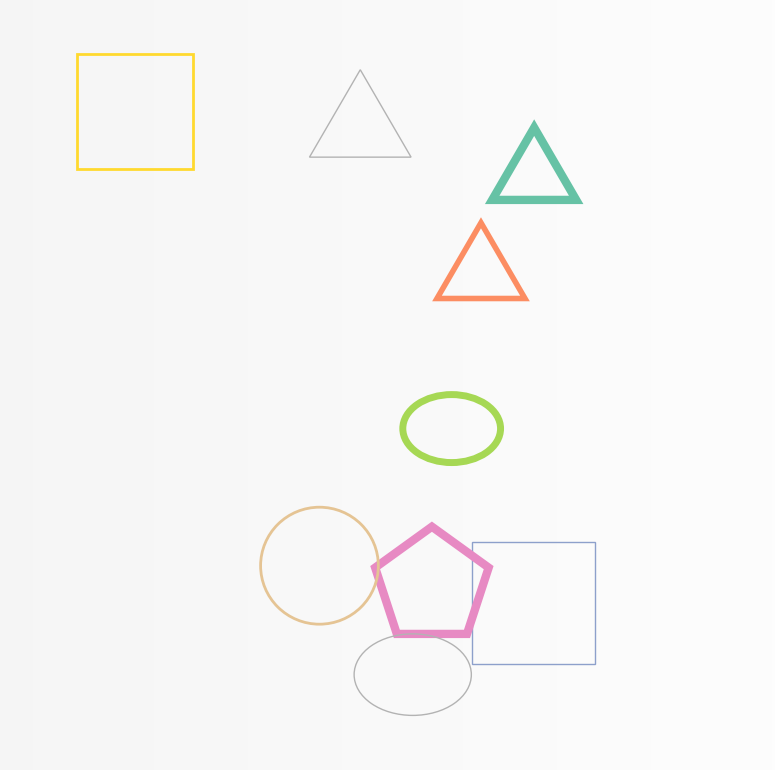[{"shape": "triangle", "thickness": 3, "radius": 0.31, "center": [0.689, 0.772]}, {"shape": "triangle", "thickness": 2, "radius": 0.33, "center": [0.621, 0.645]}, {"shape": "square", "thickness": 0.5, "radius": 0.4, "center": [0.688, 0.217]}, {"shape": "pentagon", "thickness": 3, "radius": 0.38, "center": [0.557, 0.239]}, {"shape": "oval", "thickness": 2.5, "radius": 0.32, "center": [0.583, 0.443]}, {"shape": "square", "thickness": 1, "radius": 0.37, "center": [0.174, 0.855]}, {"shape": "circle", "thickness": 1, "radius": 0.38, "center": [0.412, 0.265]}, {"shape": "oval", "thickness": 0.5, "radius": 0.38, "center": [0.533, 0.124]}, {"shape": "triangle", "thickness": 0.5, "radius": 0.38, "center": [0.465, 0.834]}]